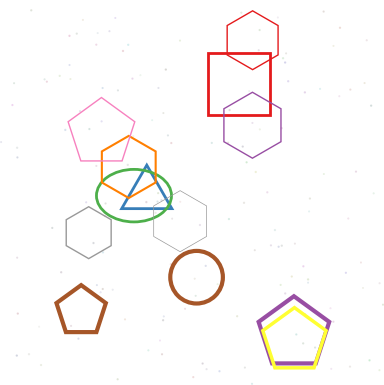[{"shape": "hexagon", "thickness": 1, "radius": 0.38, "center": [0.656, 0.895]}, {"shape": "square", "thickness": 2, "radius": 0.4, "center": [0.621, 0.782]}, {"shape": "triangle", "thickness": 2, "radius": 0.38, "center": [0.381, 0.496]}, {"shape": "oval", "thickness": 2, "radius": 0.49, "center": [0.348, 0.492]}, {"shape": "hexagon", "thickness": 1, "radius": 0.43, "center": [0.656, 0.675]}, {"shape": "pentagon", "thickness": 3, "radius": 0.48, "center": [0.763, 0.134]}, {"shape": "hexagon", "thickness": 1.5, "radius": 0.4, "center": [0.334, 0.566]}, {"shape": "pentagon", "thickness": 2.5, "radius": 0.43, "center": [0.765, 0.115]}, {"shape": "circle", "thickness": 3, "radius": 0.34, "center": [0.511, 0.28]}, {"shape": "pentagon", "thickness": 3, "radius": 0.34, "center": [0.211, 0.192]}, {"shape": "pentagon", "thickness": 1, "radius": 0.46, "center": [0.264, 0.656]}, {"shape": "hexagon", "thickness": 0.5, "radius": 0.4, "center": [0.468, 0.425]}, {"shape": "hexagon", "thickness": 1, "radius": 0.34, "center": [0.23, 0.396]}]